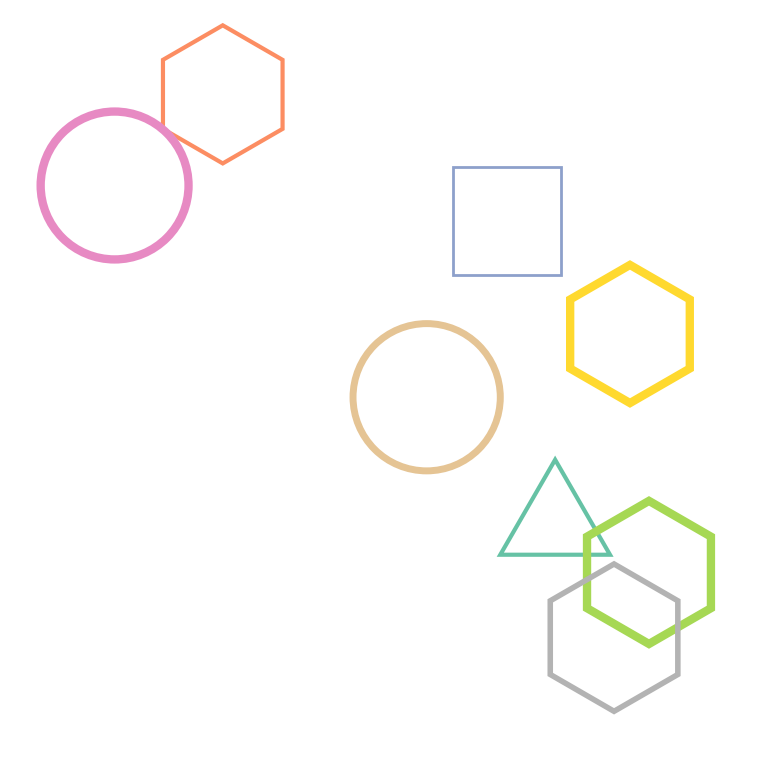[{"shape": "triangle", "thickness": 1.5, "radius": 0.41, "center": [0.721, 0.321]}, {"shape": "hexagon", "thickness": 1.5, "radius": 0.45, "center": [0.289, 0.877]}, {"shape": "square", "thickness": 1, "radius": 0.35, "center": [0.658, 0.713]}, {"shape": "circle", "thickness": 3, "radius": 0.48, "center": [0.149, 0.759]}, {"shape": "hexagon", "thickness": 3, "radius": 0.46, "center": [0.843, 0.257]}, {"shape": "hexagon", "thickness": 3, "radius": 0.45, "center": [0.818, 0.566]}, {"shape": "circle", "thickness": 2.5, "radius": 0.48, "center": [0.554, 0.484]}, {"shape": "hexagon", "thickness": 2, "radius": 0.48, "center": [0.797, 0.172]}]